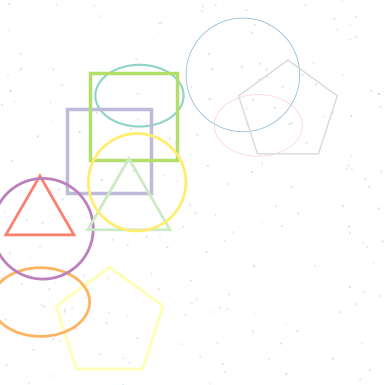[{"shape": "oval", "thickness": 1.5, "radius": 0.57, "center": [0.362, 0.752]}, {"shape": "pentagon", "thickness": 2, "radius": 0.73, "center": [0.285, 0.16]}, {"shape": "square", "thickness": 2.5, "radius": 0.55, "center": [0.283, 0.608]}, {"shape": "triangle", "thickness": 2, "radius": 0.51, "center": [0.104, 0.441]}, {"shape": "circle", "thickness": 0.5, "radius": 0.74, "center": [0.631, 0.805]}, {"shape": "oval", "thickness": 2, "radius": 0.64, "center": [0.105, 0.215]}, {"shape": "square", "thickness": 2.5, "radius": 0.56, "center": [0.346, 0.697]}, {"shape": "oval", "thickness": 0.5, "radius": 0.57, "center": [0.671, 0.674]}, {"shape": "pentagon", "thickness": 1, "radius": 0.67, "center": [0.748, 0.709]}, {"shape": "circle", "thickness": 2, "radius": 0.65, "center": [0.111, 0.406]}, {"shape": "triangle", "thickness": 2, "radius": 0.62, "center": [0.335, 0.465]}, {"shape": "circle", "thickness": 2, "radius": 0.63, "center": [0.356, 0.527]}]